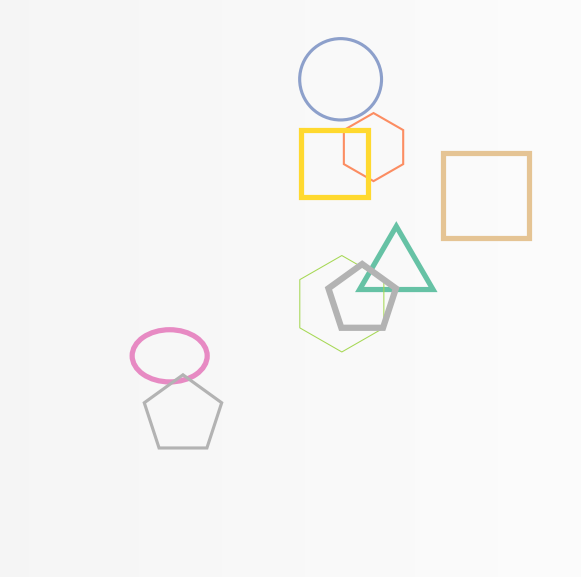[{"shape": "triangle", "thickness": 2.5, "radius": 0.36, "center": [0.682, 0.534]}, {"shape": "hexagon", "thickness": 1, "radius": 0.29, "center": [0.643, 0.744]}, {"shape": "circle", "thickness": 1.5, "radius": 0.35, "center": [0.586, 0.862]}, {"shape": "oval", "thickness": 2.5, "radius": 0.32, "center": [0.292, 0.383]}, {"shape": "hexagon", "thickness": 0.5, "radius": 0.42, "center": [0.588, 0.473]}, {"shape": "square", "thickness": 2.5, "radius": 0.29, "center": [0.576, 0.717]}, {"shape": "square", "thickness": 2.5, "radius": 0.37, "center": [0.836, 0.66]}, {"shape": "pentagon", "thickness": 3, "radius": 0.31, "center": [0.623, 0.481]}, {"shape": "pentagon", "thickness": 1.5, "radius": 0.35, "center": [0.315, 0.28]}]